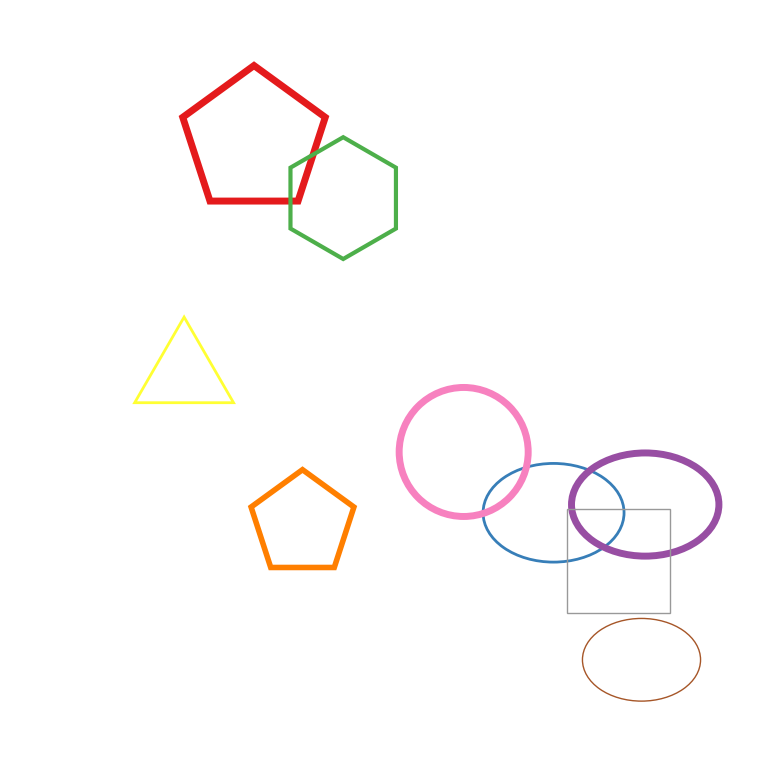[{"shape": "pentagon", "thickness": 2.5, "radius": 0.49, "center": [0.33, 0.818]}, {"shape": "oval", "thickness": 1, "radius": 0.46, "center": [0.719, 0.334]}, {"shape": "hexagon", "thickness": 1.5, "radius": 0.4, "center": [0.446, 0.743]}, {"shape": "oval", "thickness": 2.5, "radius": 0.48, "center": [0.838, 0.345]}, {"shape": "pentagon", "thickness": 2, "radius": 0.35, "center": [0.393, 0.32]}, {"shape": "triangle", "thickness": 1, "radius": 0.37, "center": [0.239, 0.514]}, {"shape": "oval", "thickness": 0.5, "radius": 0.38, "center": [0.833, 0.143]}, {"shape": "circle", "thickness": 2.5, "radius": 0.42, "center": [0.602, 0.413]}, {"shape": "square", "thickness": 0.5, "radius": 0.34, "center": [0.803, 0.272]}]